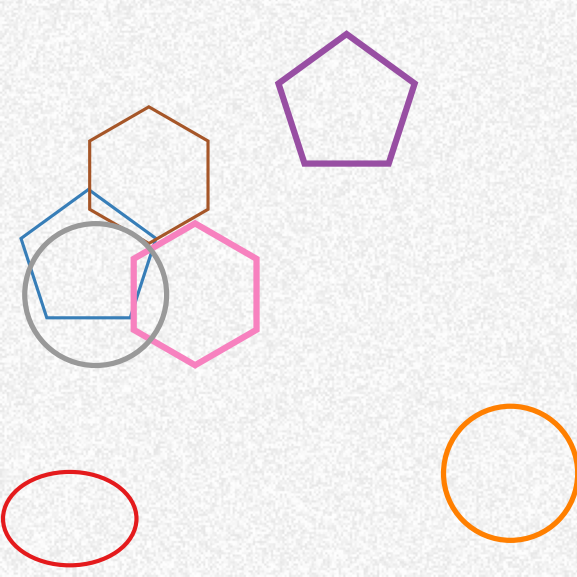[{"shape": "oval", "thickness": 2, "radius": 0.58, "center": [0.121, 0.101]}, {"shape": "pentagon", "thickness": 1.5, "radius": 0.61, "center": [0.153, 0.548]}, {"shape": "pentagon", "thickness": 3, "radius": 0.62, "center": [0.6, 0.816]}, {"shape": "circle", "thickness": 2.5, "radius": 0.58, "center": [0.884, 0.18]}, {"shape": "hexagon", "thickness": 1.5, "radius": 0.59, "center": [0.258, 0.696]}, {"shape": "hexagon", "thickness": 3, "radius": 0.61, "center": [0.338, 0.49]}, {"shape": "circle", "thickness": 2.5, "radius": 0.61, "center": [0.166, 0.489]}]